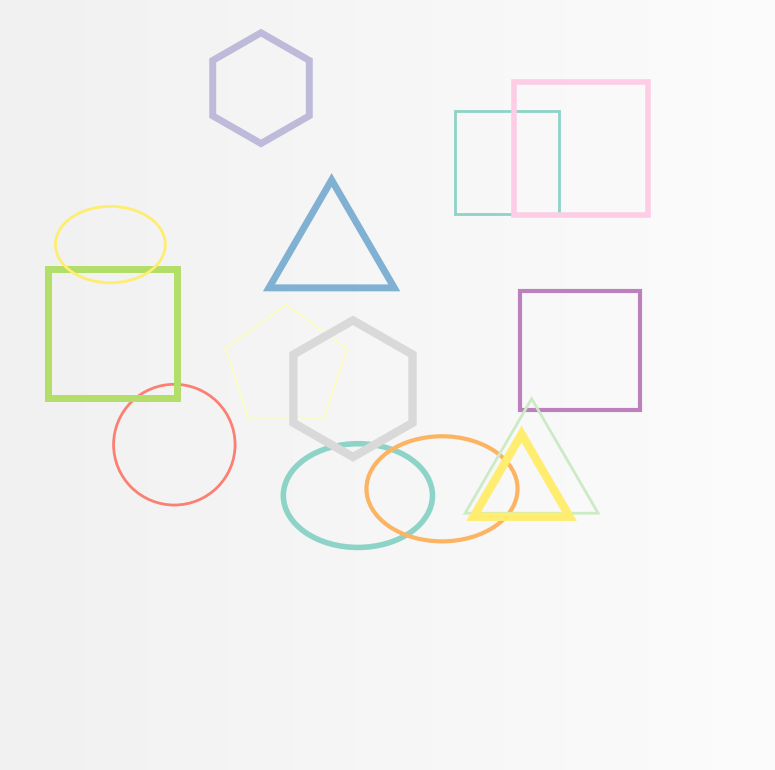[{"shape": "oval", "thickness": 2, "radius": 0.48, "center": [0.462, 0.356]}, {"shape": "square", "thickness": 1, "radius": 0.34, "center": [0.654, 0.789]}, {"shape": "pentagon", "thickness": 0.5, "radius": 0.41, "center": [0.369, 0.522]}, {"shape": "hexagon", "thickness": 2.5, "radius": 0.36, "center": [0.337, 0.886]}, {"shape": "circle", "thickness": 1, "radius": 0.39, "center": [0.225, 0.423]}, {"shape": "triangle", "thickness": 2.5, "radius": 0.47, "center": [0.428, 0.673]}, {"shape": "oval", "thickness": 1.5, "radius": 0.49, "center": [0.57, 0.365]}, {"shape": "square", "thickness": 2.5, "radius": 0.42, "center": [0.145, 0.567]}, {"shape": "square", "thickness": 2, "radius": 0.43, "center": [0.75, 0.807]}, {"shape": "hexagon", "thickness": 3, "radius": 0.44, "center": [0.455, 0.495]}, {"shape": "square", "thickness": 1.5, "radius": 0.39, "center": [0.749, 0.545]}, {"shape": "triangle", "thickness": 1, "radius": 0.5, "center": [0.686, 0.383]}, {"shape": "triangle", "thickness": 3, "radius": 0.36, "center": [0.673, 0.365]}, {"shape": "oval", "thickness": 1, "radius": 0.35, "center": [0.142, 0.682]}]